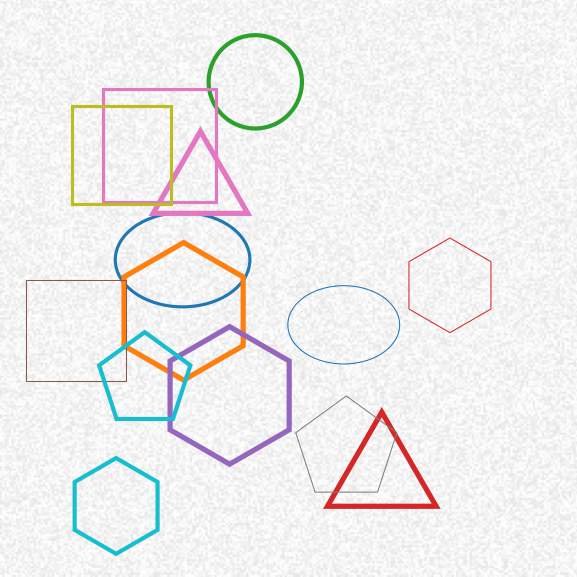[{"shape": "oval", "thickness": 0.5, "radius": 0.48, "center": [0.595, 0.437]}, {"shape": "oval", "thickness": 1.5, "radius": 0.58, "center": [0.316, 0.549]}, {"shape": "hexagon", "thickness": 2.5, "radius": 0.6, "center": [0.318, 0.46]}, {"shape": "circle", "thickness": 2, "radius": 0.4, "center": [0.442, 0.857]}, {"shape": "triangle", "thickness": 2.5, "radius": 0.54, "center": [0.661, 0.177]}, {"shape": "hexagon", "thickness": 0.5, "radius": 0.41, "center": [0.779, 0.505]}, {"shape": "hexagon", "thickness": 2.5, "radius": 0.6, "center": [0.398, 0.314]}, {"shape": "square", "thickness": 0.5, "radius": 0.43, "center": [0.132, 0.427]}, {"shape": "square", "thickness": 1.5, "radius": 0.49, "center": [0.276, 0.747]}, {"shape": "triangle", "thickness": 2.5, "radius": 0.47, "center": [0.347, 0.677]}, {"shape": "pentagon", "thickness": 0.5, "radius": 0.46, "center": [0.6, 0.221]}, {"shape": "square", "thickness": 1.5, "radius": 0.43, "center": [0.21, 0.731]}, {"shape": "pentagon", "thickness": 2, "radius": 0.42, "center": [0.251, 0.341]}, {"shape": "hexagon", "thickness": 2, "radius": 0.41, "center": [0.201, 0.123]}]